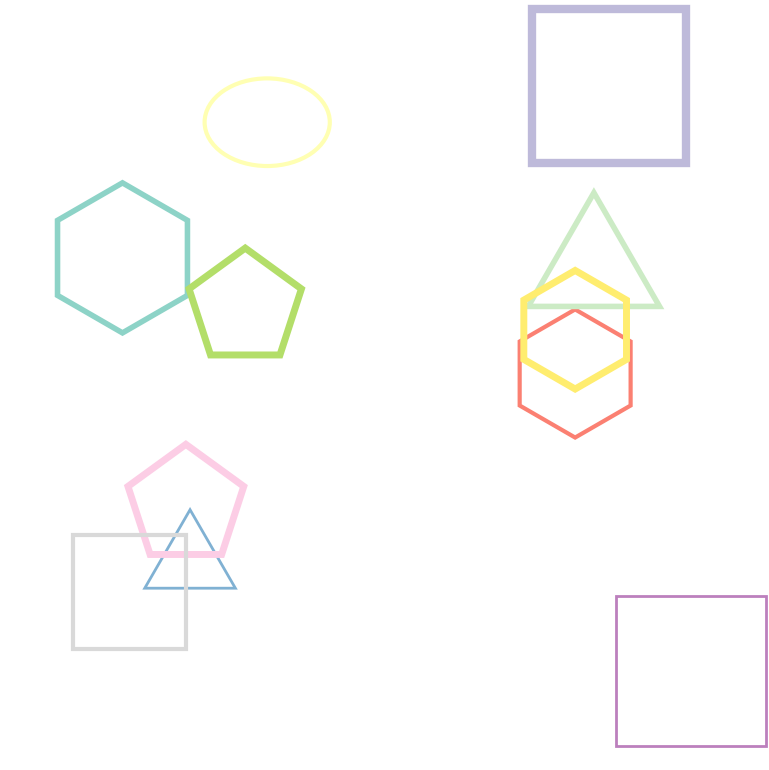[{"shape": "hexagon", "thickness": 2, "radius": 0.49, "center": [0.159, 0.665]}, {"shape": "oval", "thickness": 1.5, "radius": 0.41, "center": [0.347, 0.841]}, {"shape": "square", "thickness": 3, "radius": 0.5, "center": [0.791, 0.888]}, {"shape": "hexagon", "thickness": 1.5, "radius": 0.42, "center": [0.747, 0.515]}, {"shape": "triangle", "thickness": 1, "radius": 0.34, "center": [0.247, 0.27]}, {"shape": "pentagon", "thickness": 2.5, "radius": 0.38, "center": [0.318, 0.601]}, {"shape": "pentagon", "thickness": 2.5, "radius": 0.4, "center": [0.241, 0.344]}, {"shape": "square", "thickness": 1.5, "radius": 0.37, "center": [0.168, 0.231]}, {"shape": "square", "thickness": 1, "radius": 0.49, "center": [0.897, 0.128]}, {"shape": "triangle", "thickness": 2, "radius": 0.49, "center": [0.771, 0.651]}, {"shape": "hexagon", "thickness": 2.5, "radius": 0.38, "center": [0.747, 0.572]}]